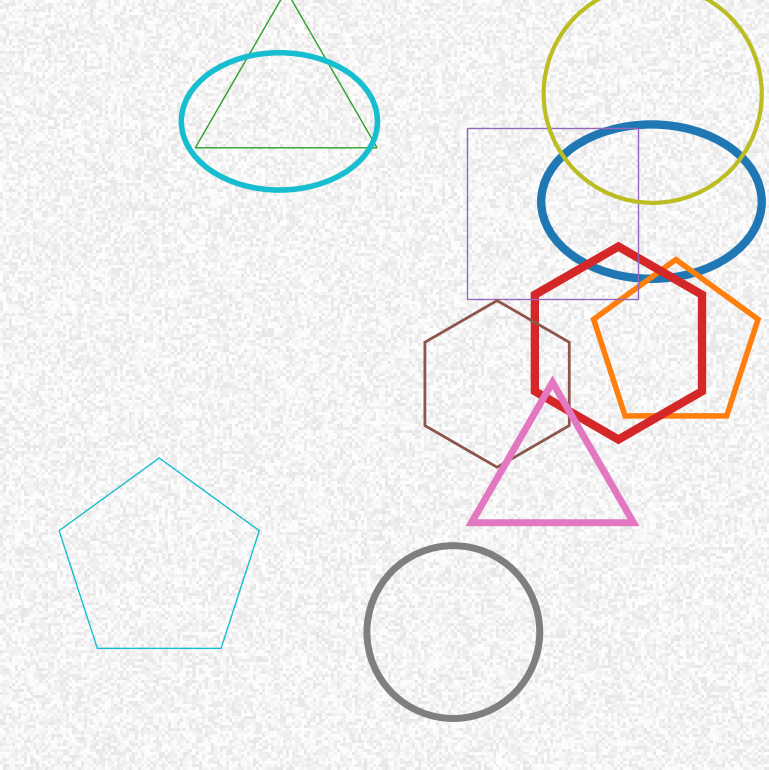[{"shape": "oval", "thickness": 3, "radius": 0.72, "center": [0.846, 0.738]}, {"shape": "pentagon", "thickness": 2, "radius": 0.56, "center": [0.878, 0.551]}, {"shape": "triangle", "thickness": 0.5, "radius": 0.68, "center": [0.372, 0.876]}, {"shape": "hexagon", "thickness": 3, "radius": 0.63, "center": [0.803, 0.555]}, {"shape": "square", "thickness": 0.5, "radius": 0.55, "center": [0.718, 0.723]}, {"shape": "hexagon", "thickness": 1, "radius": 0.54, "center": [0.646, 0.501]}, {"shape": "triangle", "thickness": 2.5, "radius": 0.61, "center": [0.718, 0.382]}, {"shape": "circle", "thickness": 2.5, "radius": 0.56, "center": [0.589, 0.179]}, {"shape": "circle", "thickness": 1.5, "radius": 0.71, "center": [0.848, 0.878]}, {"shape": "pentagon", "thickness": 0.5, "radius": 0.68, "center": [0.207, 0.269]}, {"shape": "oval", "thickness": 2, "radius": 0.64, "center": [0.363, 0.842]}]